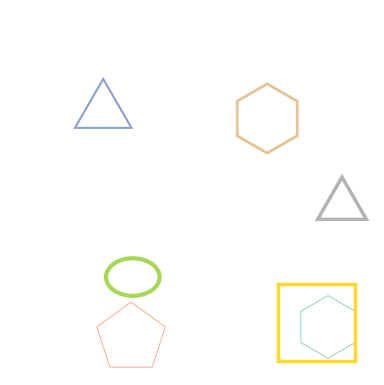[{"shape": "hexagon", "thickness": 0.5, "radius": 0.41, "center": [0.852, 0.151]}, {"shape": "pentagon", "thickness": 0.5, "radius": 0.47, "center": [0.34, 0.122]}, {"shape": "triangle", "thickness": 1.5, "radius": 0.42, "center": [0.268, 0.71]}, {"shape": "oval", "thickness": 3, "radius": 0.35, "center": [0.345, 0.28]}, {"shape": "square", "thickness": 2.5, "radius": 0.5, "center": [0.823, 0.162]}, {"shape": "hexagon", "thickness": 2, "radius": 0.45, "center": [0.694, 0.692]}, {"shape": "triangle", "thickness": 2.5, "radius": 0.37, "center": [0.888, 0.467]}]